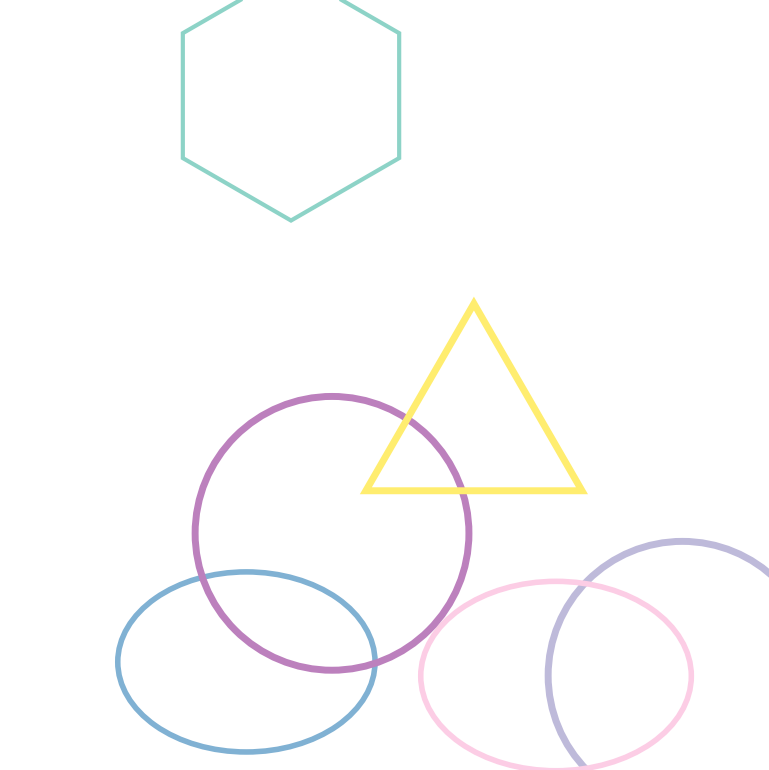[{"shape": "hexagon", "thickness": 1.5, "radius": 0.81, "center": [0.378, 0.876]}, {"shape": "circle", "thickness": 2.5, "radius": 0.87, "center": [0.886, 0.123]}, {"shape": "oval", "thickness": 2, "radius": 0.84, "center": [0.32, 0.14]}, {"shape": "oval", "thickness": 2, "radius": 0.88, "center": [0.722, 0.122]}, {"shape": "circle", "thickness": 2.5, "radius": 0.89, "center": [0.431, 0.307]}, {"shape": "triangle", "thickness": 2.5, "radius": 0.81, "center": [0.615, 0.444]}]